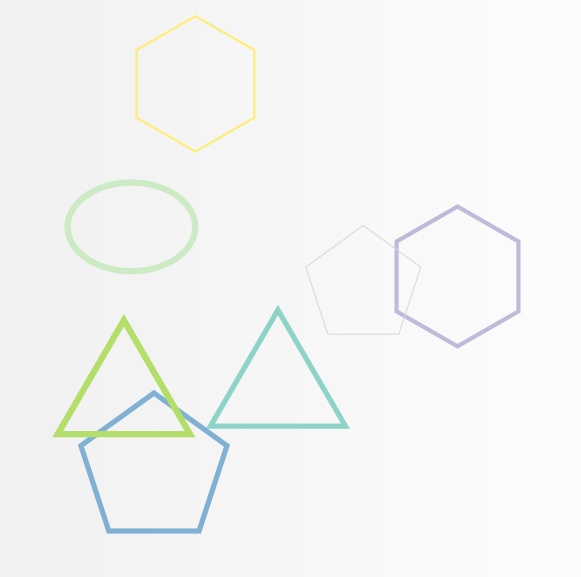[{"shape": "triangle", "thickness": 2.5, "radius": 0.67, "center": [0.478, 0.328]}, {"shape": "hexagon", "thickness": 2, "radius": 0.61, "center": [0.787, 0.52]}, {"shape": "pentagon", "thickness": 2.5, "radius": 0.66, "center": [0.265, 0.186]}, {"shape": "triangle", "thickness": 3, "radius": 0.66, "center": [0.213, 0.313]}, {"shape": "pentagon", "thickness": 0.5, "radius": 0.52, "center": [0.625, 0.505]}, {"shape": "oval", "thickness": 3, "radius": 0.55, "center": [0.226, 0.606]}, {"shape": "hexagon", "thickness": 1, "radius": 0.59, "center": [0.336, 0.854]}]